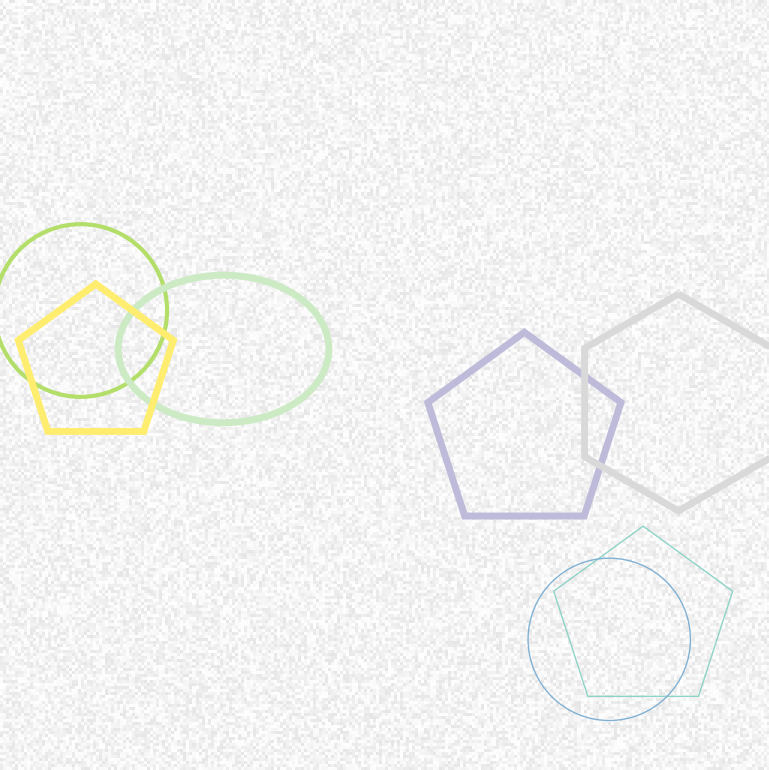[{"shape": "pentagon", "thickness": 0.5, "radius": 0.61, "center": [0.835, 0.194]}, {"shape": "pentagon", "thickness": 2.5, "radius": 0.66, "center": [0.681, 0.437]}, {"shape": "circle", "thickness": 0.5, "radius": 0.53, "center": [0.791, 0.17]}, {"shape": "circle", "thickness": 1.5, "radius": 0.56, "center": [0.105, 0.597]}, {"shape": "hexagon", "thickness": 2.5, "radius": 0.7, "center": [0.881, 0.477]}, {"shape": "oval", "thickness": 2.5, "radius": 0.68, "center": [0.29, 0.547]}, {"shape": "pentagon", "thickness": 2.5, "radius": 0.53, "center": [0.124, 0.525]}]